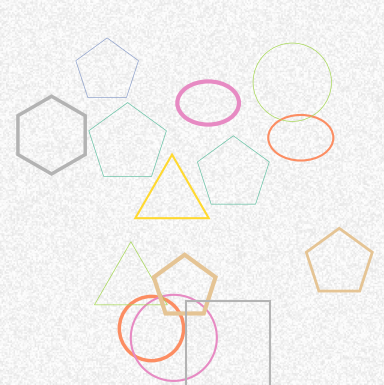[{"shape": "pentagon", "thickness": 0.5, "radius": 0.49, "center": [0.606, 0.549]}, {"shape": "pentagon", "thickness": 0.5, "radius": 0.53, "center": [0.331, 0.628]}, {"shape": "circle", "thickness": 2.5, "radius": 0.42, "center": [0.393, 0.147]}, {"shape": "oval", "thickness": 1.5, "radius": 0.42, "center": [0.781, 0.642]}, {"shape": "pentagon", "thickness": 0.5, "radius": 0.43, "center": [0.278, 0.816]}, {"shape": "circle", "thickness": 1.5, "radius": 0.56, "center": [0.452, 0.122]}, {"shape": "oval", "thickness": 3, "radius": 0.4, "center": [0.541, 0.732]}, {"shape": "circle", "thickness": 0.5, "radius": 0.51, "center": [0.759, 0.786]}, {"shape": "triangle", "thickness": 0.5, "radius": 0.55, "center": [0.34, 0.263]}, {"shape": "triangle", "thickness": 1.5, "radius": 0.55, "center": [0.447, 0.488]}, {"shape": "pentagon", "thickness": 2, "radius": 0.45, "center": [0.881, 0.317]}, {"shape": "pentagon", "thickness": 3, "radius": 0.42, "center": [0.48, 0.254]}, {"shape": "square", "thickness": 1.5, "radius": 0.55, "center": [0.592, 0.108]}, {"shape": "hexagon", "thickness": 2.5, "radius": 0.5, "center": [0.134, 0.649]}]